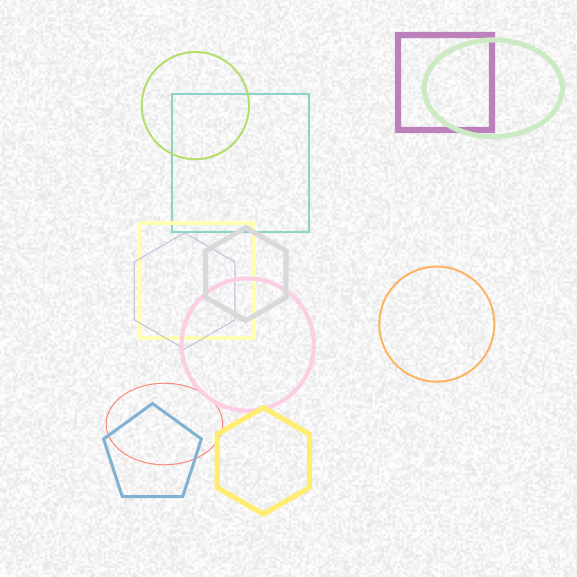[{"shape": "square", "thickness": 1, "radius": 0.59, "center": [0.417, 0.717]}, {"shape": "square", "thickness": 2, "radius": 0.5, "center": [0.34, 0.514]}, {"shape": "hexagon", "thickness": 0.5, "radius": 0.5, "center": [0.32, 0.495]}, {"shape": "oval", "thickness": 0.5, "radius": 0.5, "center": [0.285, 0.265]}, {"shape": "pentagon", "thickness": 1.5, "radius": 0.45, "center": [0.264, 0.211]}, {"shape": "circle", "thickness": 1, "radius": 0.5, "center": [0.756, 0.438]}, {"shape": "circle", "thickness": 1, "radius": 0.46, "center": [0.338, 0.816]}, {"shape": "circle", "thickness": 2, "radius": 0.57, "center": [0.429, 0.402]}, {"shape": "hexagon", "thickness": 2.5, "radius": 0.4, "center": [0.426, 0.524]}, {"shape": "square", "thickness": 3, "radius": 0.41, "center": [0.77, 0.856]}, {"shape": "oval", "thickness": 2.5, "radius": 0.6, "center": [0.854, 0.846]}, {"shape": "hexagon", "thickness": 2.5, "radius": 0.46, "center": [0.456, 0.201]}]